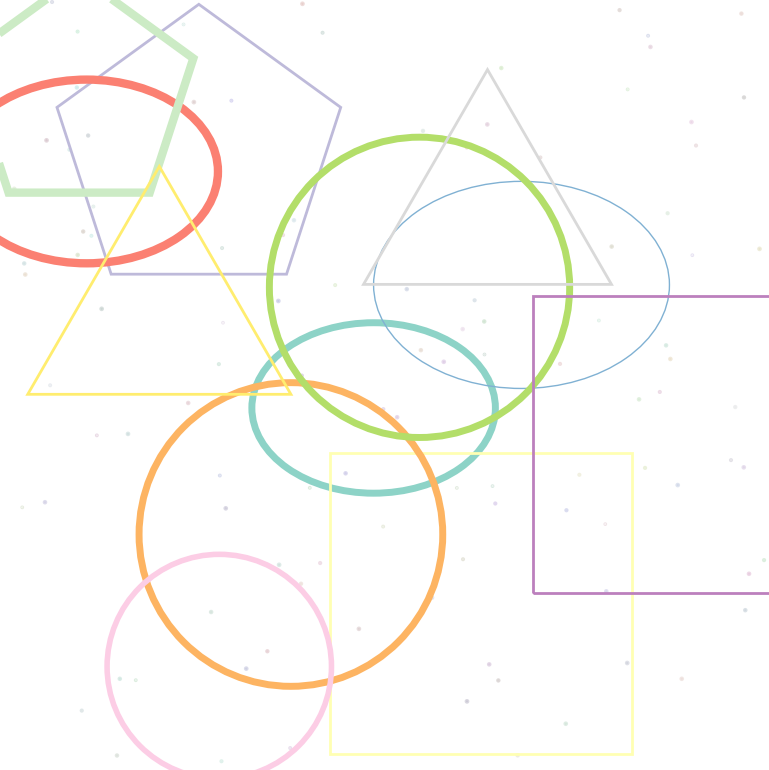[{"shape": "oval", "thickness": 2.5, "radius": 0.79, "center": [0.485, 0.47]}, {"shape": "square", "thickness": 1, "radius": 0.98, "center": [0.624, 0.216]}, {"shape": "pentagon", "thickness": 1, "radius": 0.97, "center": [0.258, 0.801]}, {"shape": "oval", "thickness": 3, "radius": 0.85, "center": [0.113, 0.777]}, {"shape": "oval", "thickness": 0.5, "radius": 0.96, "center": [0.677, 0.63]}, {"shape": "circle", "thickness": 2.5, "radius": 0.99, "center": [0.378, 0.306]}, {"shape": "circle", "thickness": 2.5, "radius": 0.98, "center": [0.545, 0.627]}, {"shape": "circle", "thickness": 2, "radius": 0.73, "center": [0.285, 0.134]}, {"shape": "triangle", "thickness": 1, "radius": 0.93, "center": [0.633, 0.724]}, {"shape": "square", "thickness": 1, "radius": 0.97, "center": [0.885, 0.423]}, {"shape": "pentagon", "thickness": 3, "radius": 0.78, "center": [0.103, 0.876]}, {"shape": "triangle", "thickness": 1, "radius": 0.99, "center": [0.207, 0.587]}]